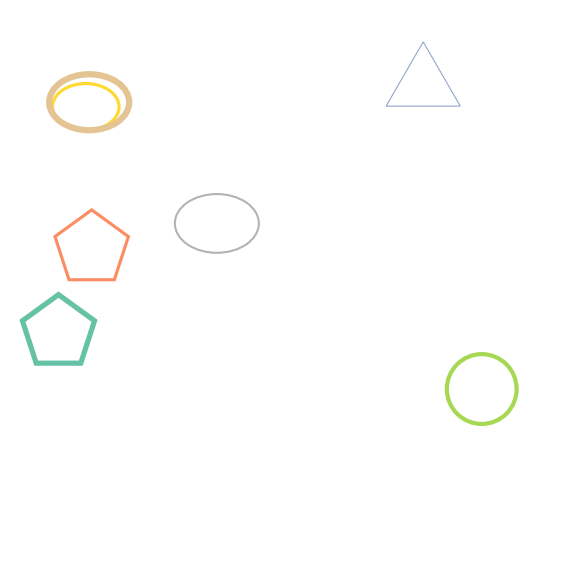[{"shape": "pentagon", "thickness": 2.5, "radius": 0.33, "center": [0.101, 0.423]}, {"shape": "pentagon", "thickness": 1.5, "radius": 0.33, "center": [0.159, 0.569]}, {"shape": "triangle", "thickness": 0.5, "radius": 0.37, "center": [0.733, 0.852]}, {"shape": "circle", "thickness": 2, "radius": 0.3, "center": [0.834, 0.325]}, {"shape": "oval", "thickness": 1.5, "radius": 0.29, "center": [0.149, 0.814]}, {"shape": "oval", "thickness": 3, "radius": 0.35, "center": [0.154, 0.822]}, {"shape": "oval", "thickness": 1, "radius": 0.36, "center": [0.375, 0.612]}]